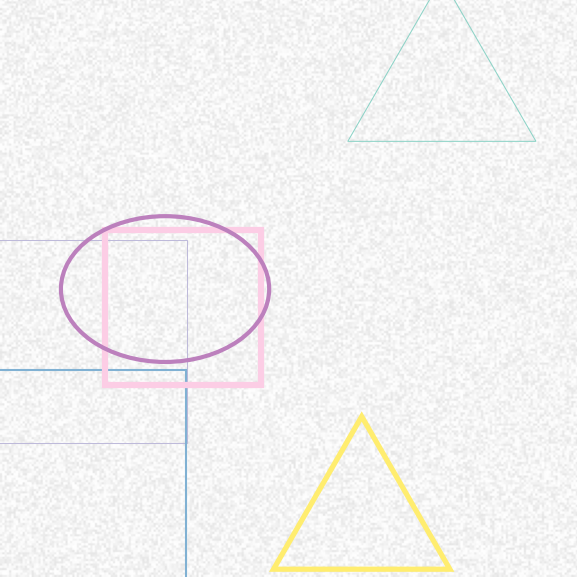[{"shape": "triangle", "thickness": 0.5, "radius": 0.94, "center": [0.765, 0.848]}, {"shape": "square", "thickness": 0.5, "radius": 0.88, "center": [0.149, 0.408]}, {"shape": "square", "thickness": 1, "radius": 0.97, "center": [0.128, 0.164]}, {"shape": "square", "thickness": 3, "radius": 0.67, "center": [0.317, 0.467]}, {"shape": "oval", "thickness": 2, "radius": 0.9, "center": [0.286, 0.499]}, {"shape": "triangle", "thickness": 2.5, "radius": 0.88, "center": [0.626, 0.102]}]